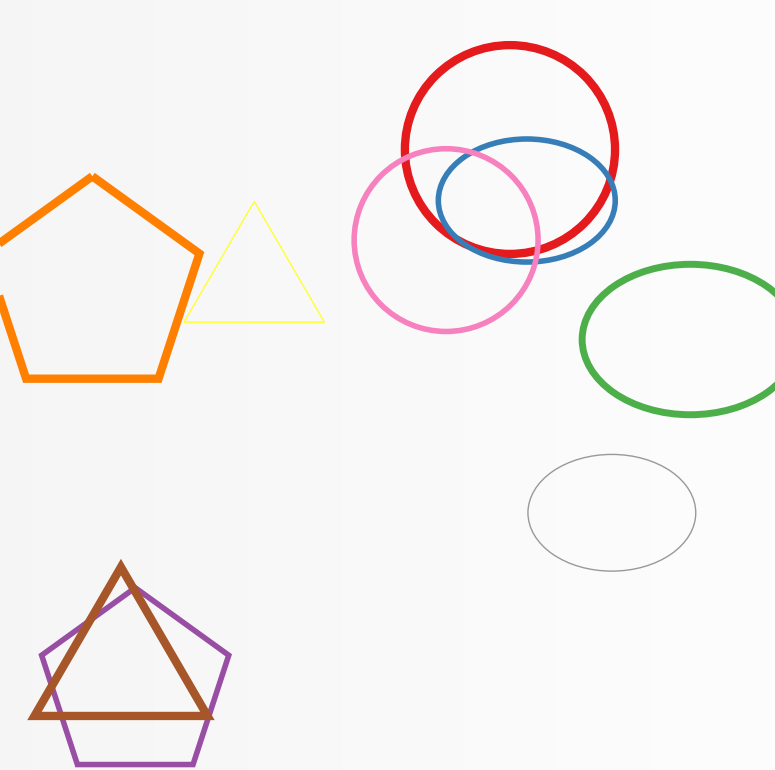[{"shape": "circle", "thickness": 3, "radius": 0.68, "center": [0.658, 0.806]}, {"shape": "oval", "thickness": 2, "radius": 0.57, "center": [0.68, 0.74]}, {"shape": "oval", "thickness": 2.5, "radius": 0.7, "center": [0.891, 0.559]}, {"shape": "pentagon", "thickness": 2, "radius": 0.63, "center": [0.174, 0.11]}, {"shape": "pentagon", "thickness": 3, "radius": 0.73, "center": [0.119, 0.626]}, {"shape": "triangle", "thickness": 0.5, "radius": 0.52, "center": [0.328, 0.634]}, {"shape": "triangle", "thickness": 3, "radius": 0.64, "center": [0.156, 0.135]}, {"shape": "circle", "thickness": 2, "radius": 0.59, "center": [0.576, 0.688]}, {"shape": "oval", "thickness": 0.5, "radius": 0.54, "center": [0.789, 0.334]}]